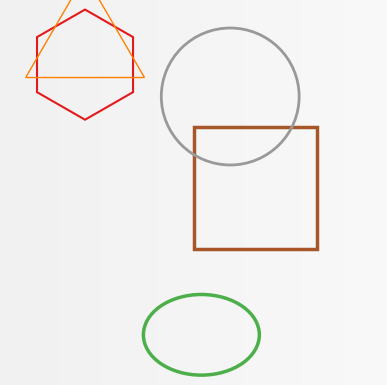[{"shape": "hexagon", "thickness": 1.5, "radius": 0.72, "center": [0.219, 0.832]}, {"shape": "oval", "thickness": 2.5, "radius": 0.75, "center": [0.52, 0.13]}, {"shape": "triangle", "thickness": 1, "radius": 0.88, "center": [0.22, 0.887]}, {"shape": "square", "thickness": 2.5, "radius": 0.8, "center": [0.659, 0.512]}, {"shape": "circle", "thickness": 2, "radius": 0.89, "center": [0.594, 0.749]}]